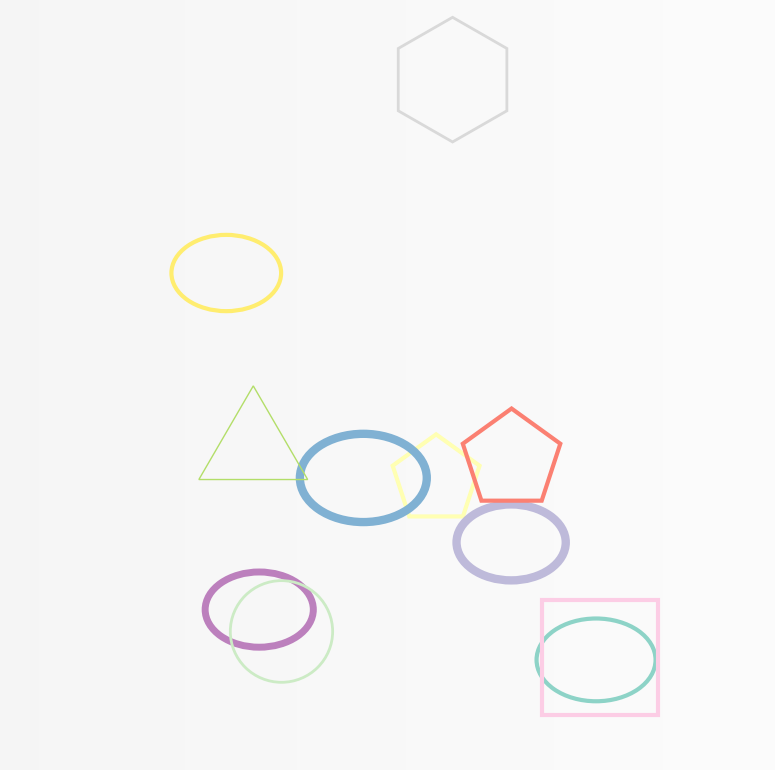[{"shape": "oval", "thickness": 1.5, "radius": 0.38, "center": [0.769, 0.143]}, {"shape": "pentagon", "thickness": 1.5, "radius": 0.29, "center": [0.563, 0.377]}, {"shape": "oval", "thickness": 3, "radius": 0.35, "center": [0.66, 0.296]}, {"shape": "pentagon", "thickness": 1.5, "radius": 0.33, "center": [0.66, 0.403]}, {"shape": "oval", "thickness": 3, "radius": 0.41, "center": [0.469, 0.379]}, {"shape": "triangle", "thickness": 0.5, "radius": 0.41, "center": [0.327, 0.418]}, {"shape": "square", "thickness": 1.5, "radius": 0.37, "center": [0.774, 0.147]}, {"shape": "hexagon", "thickness": 1, "radius": 0.4, "center": [0.584, 0.897]}, {"shape": "oval", "thickness": 2.5, "radius": 0.35, "center": [0.334, 0.208]}, {"shape": "circle", "thickness": 1, "radius": 0.33, "center": [0.363, 0.18]}, {"shape": "oval", "thickness": 1.5, "radius": 0.35, "center": [0.292, 0.645]}]